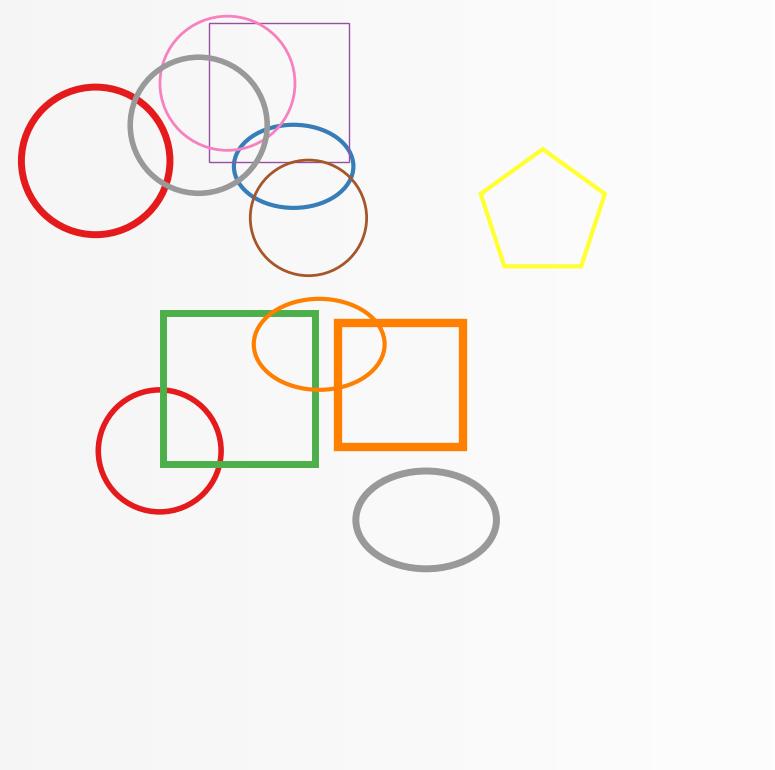[{"shape": "circle", "thickness": 2.5, "radius": 0.48, "center": [0.123, 0.791]}, {"shape": "circle", "thickness": 2, "radius": 0.4, "center": [0.206, 0.414]}, {"shape": "oval", "thickness": 1.5, "radius": 0.39, "center": [0.379, 0.784]}, {"shape": "square", "thickness": 2.5, "radius": 0.49, "center": [0.308, 0.495]}, {"shape": "square", "thickness": 0.5, "radius": 0.45, "center": [0.36, 0.88]}, {"shape": "square", "thickness": 3, "radius": 0.4, "center": [0.517, 0.5]}, {"shape": "oval", "thickness": 1.5, "radius": 0.42, "center": [0.412, 0.553]}, {"shape": "pentagon", "thickness": 1.5, "radius": 0.42, "center": [0.7, 0.722]}, {"shape": "circle", "thickness": 1, "radius": 0.38, "center": [0.398, 0.717]}, {"shape": "circle", "thickness": 1, "radius": 0.44, "center": [0.294, 0.892]}, {"shape": "oval", "thickness": 2.5, "radius": 0.45, "center": [0.55, 0.325]}, {"shape": "circle", "thickness": 2, "radius": 0.44, "center": [0.256, 0.837]}]